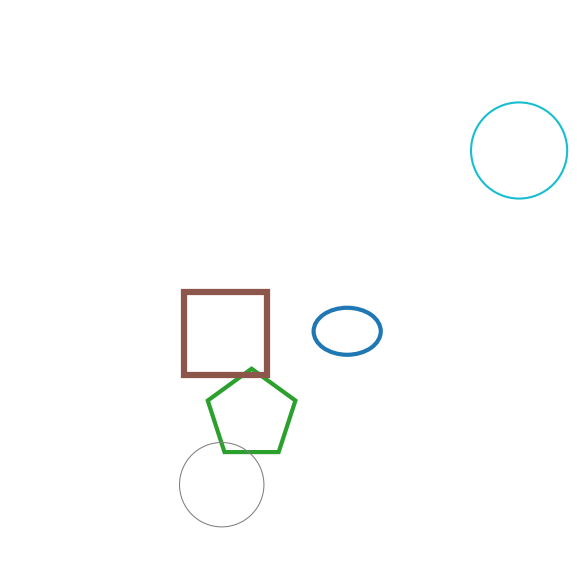[{"shape": "oval", "thickness": 2, "radius": 0.29, "center": [0.601, 0.426]}, {"shape": "pentagon", "thickness": 2, "radius": 0.4, "center": [0.436, 0.281]}, {"shape": "square", "thickness": 3, "radius": 0.36, "center": [0.39, 0.422]}, {"shape": "circle", "thickness": 0.5, "radius": 0.37, "center": [0.384, 0.16]}, {"shape": "circle", "thickness": 1, "radius": 0.42, "center": [0.899, 0.739]}]